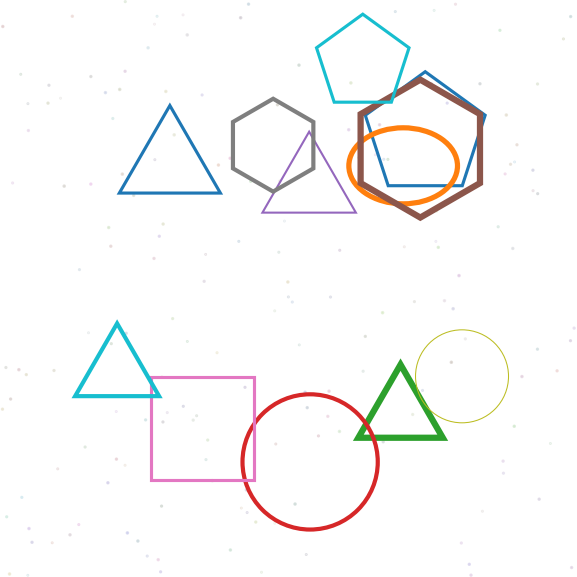[{"shape": "pentagon", "thickness": 1.5, "radius": 0.55, "center": [0.736, 0.766]}, {"shape": "triangle", "thickness": 1.5, "radius": 0.51, "center": [0.294, 0.715]}, {"shape": "oval", "thickness": 2.5, "radius": 0.47, "center": [0.698, 0.712]}, {"shape": "triangle", "thickness": 3, "radius": 0.42, "center": [0.694, 0.283]}, {"shape": "circle", "thickness": 2, "radius": 0.59, "center": [0.537, 0.199]}, {"shape": "triangle", "thickness": 1, "radius": 0.47, "center": [0.535, 0.678]}, {"shape": "hexagon", "thickness": 3, "radius": 0.6, "center": [0.728, 0.742]}, {"shape": "square", "thickness": 1.5, "radius": 0.45, "center": [0.351, 0.257]}, {"shape": "hexagon", "thickness": 2, "radius": 0.4, "center": [0.473, 0.748]}, {"shape": "circle", "thickness": 0.5, "radius": 0.4, "center": [0.8, 0.348]}, {"shape": "pentagon", "thickness": 1.5, "radius": 0.42, "center": [0.628, 0.89]}, {"shape": "triangle", "thickness": 2, "radius": 0.42, "center": [0.203, 0.355]}]